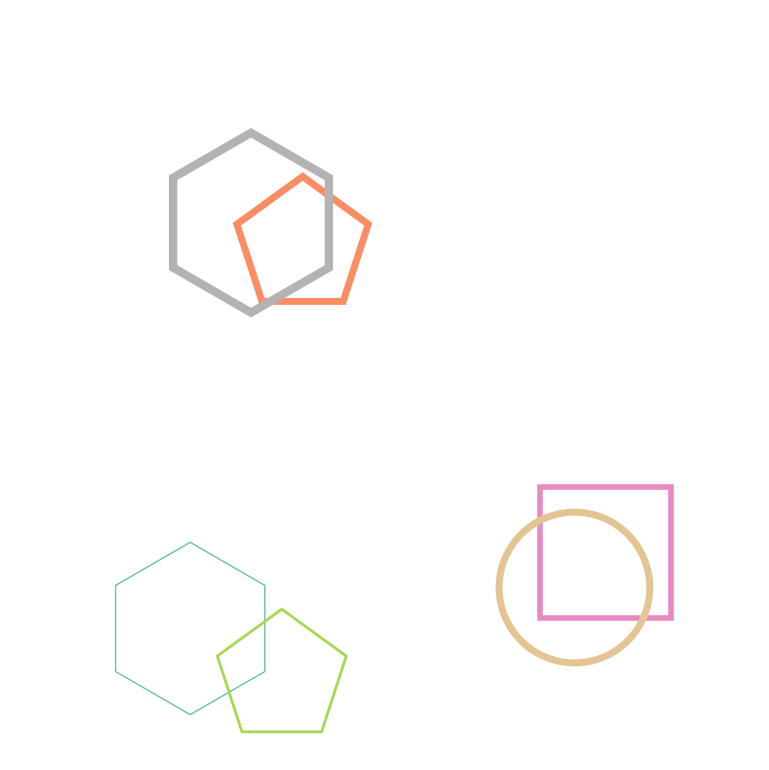[{"shape": "hexagon", "thickness": 0.5, "radius": 0.56, "center": [0.247, 0.184]}, {"shape": "pentagon", "thickness": 2.5, "radius": 0.45, "center": [0.393, 0.681]}, {"shape": "square", "thickness": 2, "radius": 0.43, "center": [0.787, 0.283]}, {"shape": "pentagon", "thickness": 1, "radius": 0.44, "center": [0.366, 0.121]}, {"shape": "circle", "thickness": 2.5, "radius": 0.49, "center": [0.746, 0.237]}, {"shape": "hexagon", "thickness": 3, "radius": 0.58, "center": [0.326, 0.711]}]